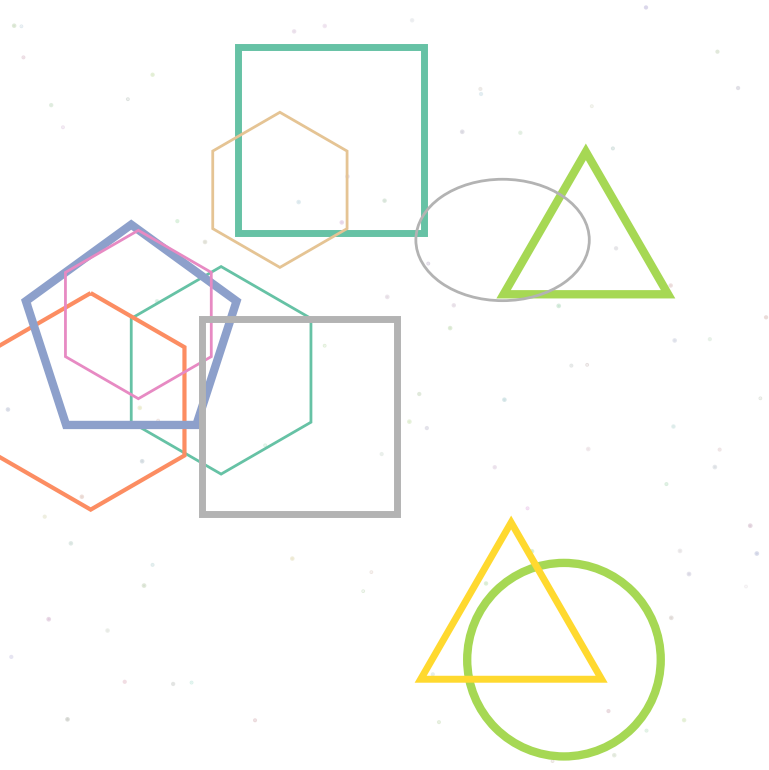[{"shape": "square", "thickness": 2.5, "radius": 0.6, "center": [0.43, 0.819]}, {"shape": "hexagon", "thickness": 1, "radius": 0.67, "center": [0.287, 0.519]}, {"shape": "hexagon", "thickness": 1.5, "radius": 0.7, "center": [0.118, 0.479]}, {"shape": "pentagon", "thickness": 3, "radius": 0.72, "center": [0.17, 0.564]}, {"shape": "hexagon", "thickness": 1, "radius": 0.55, "center": [0.18, 0.592]}, {"shape": "triangle", "thickness": 3, "radius": 0.62, "center": [0.761, 0.679]}, {"shape": "circle", "thickness": 3, "radius": 0.63, "center": [0.732, 0.143]}, {"shape": "triangle", "thickness": 2.5, "radius": 0.68, "center": [0.664, 0.186]}, {"shape": "hexagon", "thickness": 1, "radius": 0.5, "center": [0.364, 0.753]}, {"shape": "oval", "thickness": 1, "radius": 0.56, "center": [0.653, 0.688]}, {"shape": "square", "thickness": 2.5, "radius": 0.63, "center": [0.389, 0.459]}]